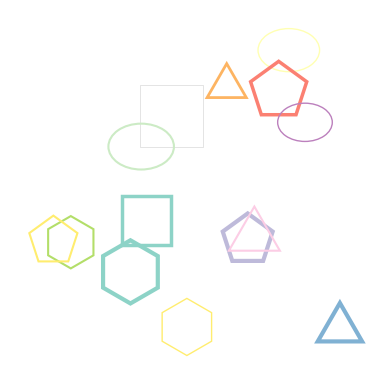[{"shape": "square", "thickness": 2.5, "radius": 0.32, "center": [0.38, 0.427]}, {"shape": "hexagon", "thickness": 3, "radius": 0.41, "center": [0.339, 0.294]}, {"shape": "oval", "thickness": 1, "radius": 0.4, "center": [0.75, 0.87]}, {"shape": "pentagon", "thickness": 3, "radius": 0.34, "center": [0.643, 0.377]}, {"shape": "pentagon", "thickness": 2.5, "radius": 0.38, "center": [0.724, 0.764]}, {"shape": "triangle", "thickness": 3, "radius": 0.33, "center": [0.883, 0.146]}, {"shape": "triangle", "thickness": 2, "radius": 0.29, "center": [0.589, 0.776]}, {"shape": "hexagon", "thickness": 1.5, "radius": 0.34, "center": [0.184, 0.371]}, {"shape": "triangle", "thickness": 1.5, "radius": 0.38, "center": [0.661, 0.387]}, {"shape": "square", "thickness": 0.5, "radius": 0.41, "center": [0.445, 0.698]}, {"shape": "oval", "thickness": 1, "radius": 0.35, "center": [0.792, 0.682]}, {"shape": "oval", "thickness": 1.5, "radius": 0.43, "center": [0.367, 0.619]}, {"shape": "hexagon", "thickness": 1, "radius": 0.37, "center": [0.485, 0.151]}, {"shape": "pentagon", "thickness": 1.5, "radius": 0.33, "center": [0.139, 0.374]}]